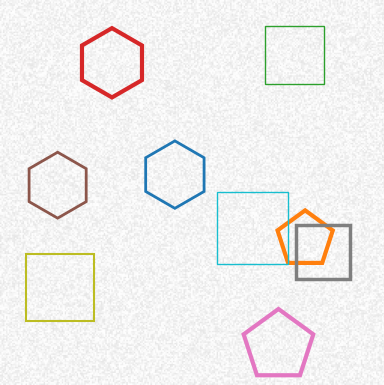[{"shape": "hexagon", "thickness": 2, "radius": 0.44, "center": [0.454, 0.546]}, {"shape": "pentagon", "thickness": 3, "radius": 0.38, "center": [0.793, 0.378]}, {"shape": "square", "thickness": 1, "radius": 0.38, "center": [0.764, 0.856]}, {"shape": "hexagon", "thickness": 3, "radius": 0.45, "center": [0.291, 0.837]}, {"shape": "hexagon", "thickness": 2, "radius": 0.43, "center": [0.15, 0.519]}, {"shape": "pentagon", "thickness": 3, "radius": 0.48, "center": [0.723, 0.102]}, {"shape": "square", "thickness": 2.5, "radius": 0.35, "center": [0.839, 0.345]}, {"shape": "square", "thickness": 1.5, "radius": 0.44, "center": [0.156, 0.254]}, {"shape": "square", "thickness": 1, "radius": 0.46, "center": [0.656, 0.408]}]